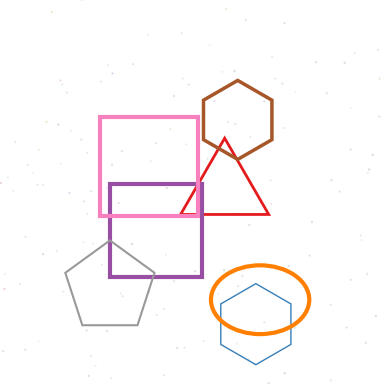[{"shape": "triangle", "thickness": 2, "radius": 0.66, "center": [0.584, 0.509]}, {"shape": "hexagon", "thickness": 1, "radius": 0.53, "center": [0.665, 0.158]}, {"shape": "square", "thickness": 3, "radius": 0.6, "center": [0.405, 0.4]}, {"shape": "oval", "thickness": 3, "radius": 0.64, "center": [0.676, 0.222]}, {"shape": "hexagon", "thickness": 2.5, "radius": 0.51, "center": [0.617, 0.689]}, {"shape": "square", "thickness": 3, "radius": 0.64, "center": [0.388, 0.567]}, {"shape": "pentagon", "thickness": 1.5, "radius": 0.61, "center": [0.285, 0.254]}]